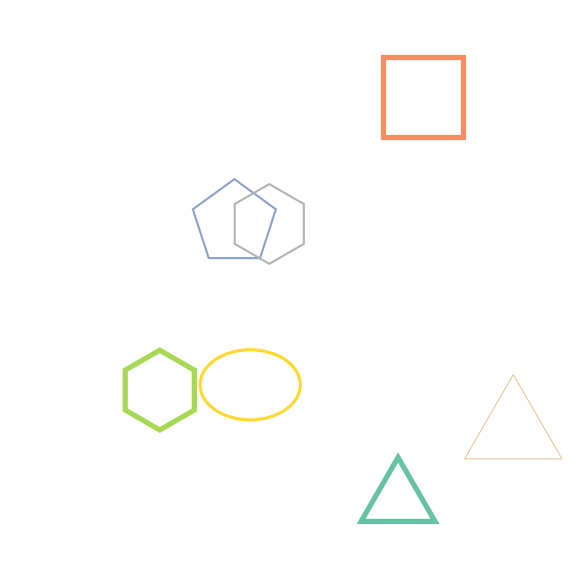[{"shape": "triangle", "thickness": 2.5, "radius": 0.37, "center": [0.689, 0.133]}, {"shape": "square", "thickness": 2.5, "radius": 0.34, "center": [0.732, 0.832]}, {"shape": "pentagon", "thickness": 1, "radius": 0.38, "center": [0.406, 0.613]}, {"shape": "hexagon", "thickness": 2.5, "radius": 0.35, "center": [0.277, 0.324]}, {"shape": "oval", "thickness": 1.5, "radius": 0.43, "center": [0.433, 0.333]}, {"shape": "triangle", "thickness": 0.5, "radius": 0.49, "center": [0.889, 0.253]}, {"shape": "hexagon", "thickness": 1, "radius": 0.35, "center": [0.466, 0.611]}]